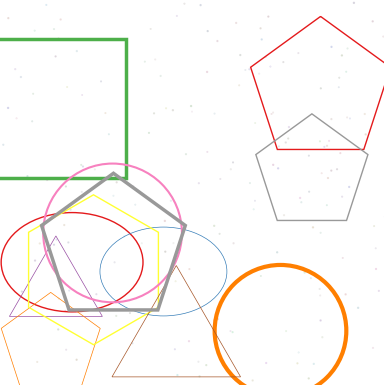[{"shape": "oval", "thickness": 1, "radius": 0.92, "center": [0.187, 0.319]}, {"shape": "pentagon", "thickness": 1, "radius": 0.96, "center": [0.833, 0.766]}, {"shape": "oval", "thickness": 0.5, "radius": 0.82, "center": [0.424, 0.295]}, {"shape": "square", "thickness": 2.5, "radius": 0.9, "center": [0.147, 0.718]}, {"shape": "triangle", "thickness": 0.5, "radius": 0.7, "center": [0.145, 0.248]}, {"shape": "pentagon", "thickness": 0.5, "radius": 0.68, "center": [0.132, 0.105]}, {"shape": "circle", "thickness": 3, "radius": 0.86, "center": [0.729, 0.141]}, {"shape": "hexagon", "thickness": 1, "radius": 0.97, "center": [0.243, 0.299]}, {"shape": "triangle", "thickness": 0.5, "radius": 0.96, "center": [0.458, 0.118]}, {"shape": "circle", "thickness": 1.5, "radius": 0.9, "center": [0.292, 0.395]}, {"shape": "pentagon", "thickness": 2.5, "radius": 0.98, "center": [0.295, 0.354]}, {"shape": "pentagon", "thickness": 1, "radius": 0.77, "center": [0.81, 0.551]}]